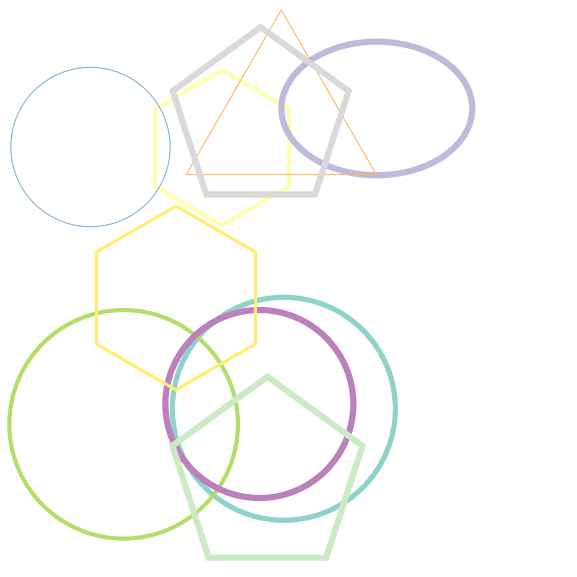[{"shape": "circle", "thickness": 2.5, "radius": 0.97, "center": [0.492, 0.291]}, {"shape": "hexagon", "thickness": 2, "radius": 0.67, "center": [0.385, 0.744]}, {"shape": "oval", "thickness": 3, "radius": 0.83, "center": [0.653, 0.811]}, {"shape": "circle", "thickness": 0.5, "radius": 0.69, "center": [0.157, 0.745]}, {"shape": "triangle", "thickness": 0.5, "radius": 0.95, "center": [0.487, 0.792]}, {"shape": "circle", "thickness": 2, "radius": 0.99, "center": [0.214, 0.264]}, {"shape": "pentagon", "thickness": 3, "radius": 0.8, "center": [0.451, 0.792]}, {"shape": "circle", "thickness": 3, "radius": 0.81, "center": [0.449, 0.3]}, {"shape": "pentagon", "thickness": 3, "radius": 0.87, "center": [0.463, 0.174]}, {"shape": "hexagon", "thickness": 1.5, "radius": 0.8, "center": [0.304, 0.483]}]